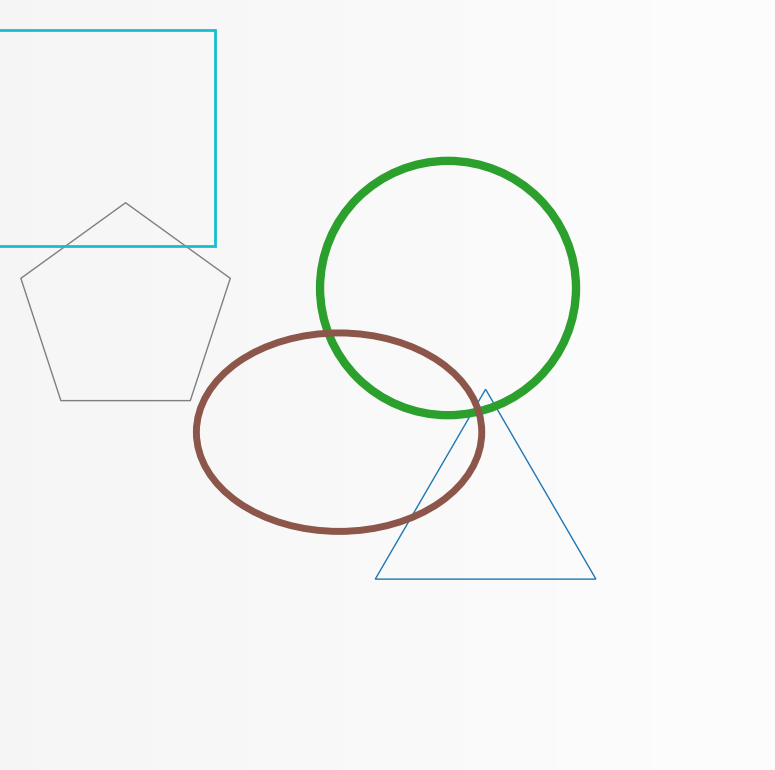[{"shape": "triangle", "thickness": 0.5, "radius": 0.82, "center": [0.627, 0.33]}, {"shape": "circle", "thickness": 3, "radius": 0.83, "center": [0.578, 0.626]}, {"shape": "oval", "thickness": 2.5, "radius": 0.92, "center": [0.438, 0.439]}, {"shape": "pentagon", "thickness": 0.5, "radius": 0.71, "center": [0.162, 0.595]}, {"shape": "square", "thickness": 1, "radius": 0.7, "center": [0.138, 0.821]}]